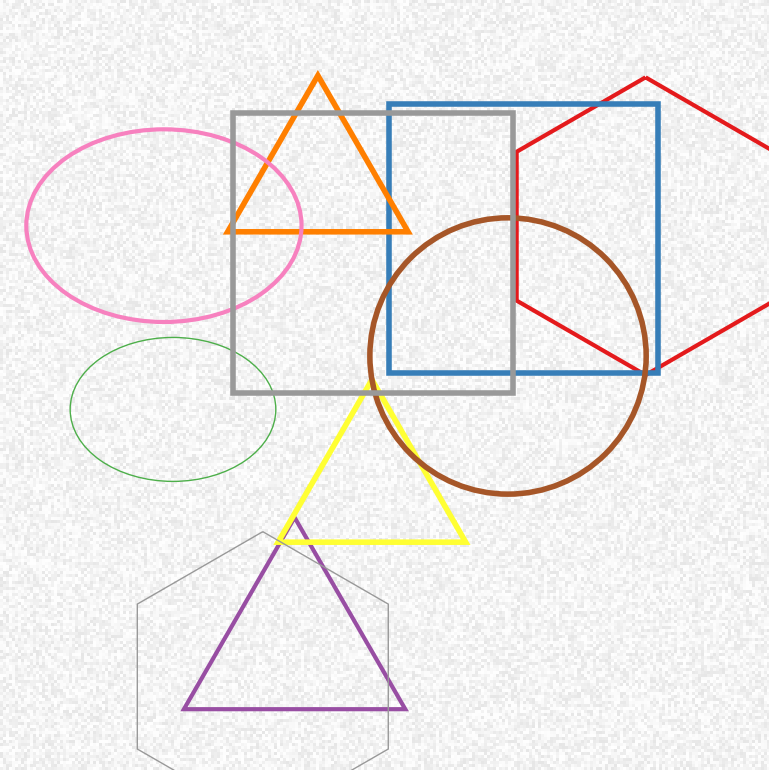[{"shape": "hexagon", "thickness": 1.5, "radius": 0.97, "center": [0.838, 0.706]}, {"shape": "square", "thickness": 2, "radius": 0.87, "center": [0.68, 0.69]}, {"shape": "oval", "thickness": 0.5, "radius": 0.67, "center": [0.225, 0.468]}, {"shape": "triangle", "thickness": 1.5, "radius": 0.83, "center": [0.383, 0.162]}, {"shape": "triangle", "thickness": 2, "radius": 0.68, "center": [0.413, 0.767]}, {"shape": "triangle", "thickness": 2, "radius": 0.7, "center": [0.483, 0.366]}, {"shape": "circle", "thickness": 2, "radius": 0.9, "center": [0.66, 0.538]}, {"shape": "oval", "thickness": 1.5, "radius": 0.89, "center": [0.213, 0.707]}, {"shape": "square", "thickness": 2, "radius": 0.91, "center": [0.485, 0.671]}, {"shape": "hexagon", "thickness": 0.5, "radius": 0.94, "center": [0.341, 0.121]}]